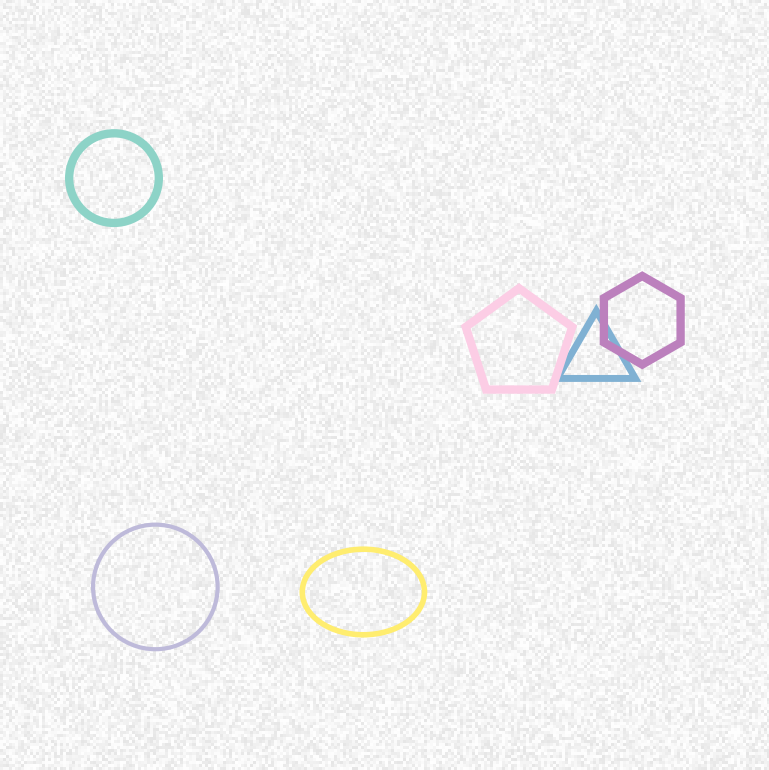[{"shape": "circle", "thickness": 3, "radius": 0.29, "center": [0.148, 0.769]}, {"shape": "circle", "thickness": 1.5, "radius": 0.4, "center": [0.202, 0.238]}, {"shape": "triangle", "thickness": 2.5, "radius": 0.29, "center": [0.774, 0.538]}, {"shape": "pentagon", "thickness": 3, "radius": 0.36, "center": [0.674, 0.553]}, {"shape": "hexagon", "thickness": 3, "radius": 0.29, "center": [0.834, 0.584]}, {"shape": "oval", "thickness": 2, "radius": 0.4, "center": [0.472, 0.231]}]